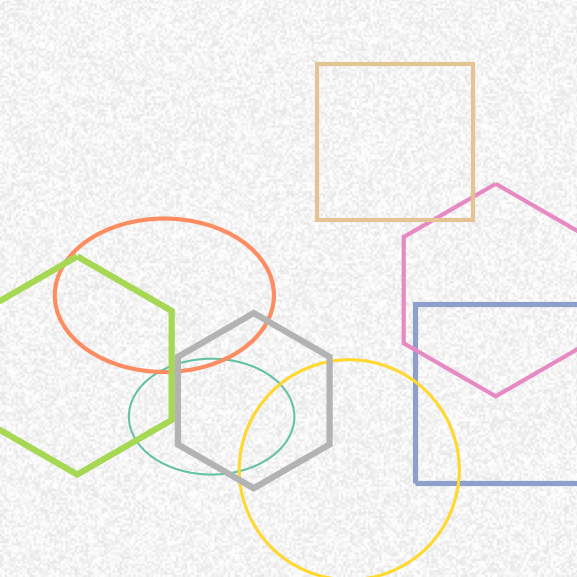[{"shape": "oval", "thickness": 1, "radius": 0.72, "center": [0.366, 0.278]}, {"shape": "oval", "thickness": 2, "radius": 0.95, "center": [0.285, 0.488]}, {"shape": "square", "thickness": 2.5, "radius": 0.78, "center": [0.873, 0.317]}, {"shape": "hexagon", "thickness": 2, "radius": 0.92, "center": [0.858, 0.497]}, {"shape": "hexagon", "thickness": 3, "radius": 0.94, "center": [0.134, 0.366]}, {"shape": "circle", "thickness": 1.5, "radius": 0.95, "center": [0.605, 0.186]}, {"shape": "square", "thickness": 2, "radius": 0.68, "center": [0.685, 0.754]}, {"shape": "hexagon", "thickness": 3, "radius": 0.76, "center": [0.439, 0.305]}]